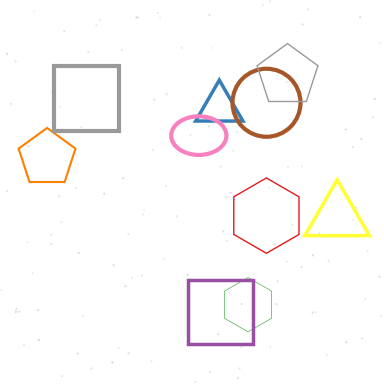[{"shape": "hexagon", "thickness": 1, "radius": 0.49, "center": [0.692, 0.44]}, {"shape": "triangle", "thickness": 2.5, "radius": 0.35, "center": [0.57, 0.721]}, {"shape": "hexagon", "thickness": 0.5, "radius": 0.35, "center": [0.644, 0.209]}, {"shape": "square", "thickness": 2.5, "radius": 0.42, "center": [0.573, 0.189]}, {"shape": "pentagon", "thickness": 1.5, "radius": 0.39, "center": [0.122, 0.59]}, {"shape": "triangle", "thickness": 2.5, "radius": 0.48, "center": [0.876, 0.436]}, {"shape": "circle", "thickness": 3, "radius": 0.44, "center": [0.692, 0.733]}, {"shape": "oval", "thickness": 3, "radius": 0.36, "center": [0.516, 0.648]}, {"shape": "pentagon", "thickness": 1, "radius": 0.42, "center": [0.747, 0.804]}, {"shape": "square", "thickness": 3, "radius": 0.42, "center": [0.225, 0.744]}]